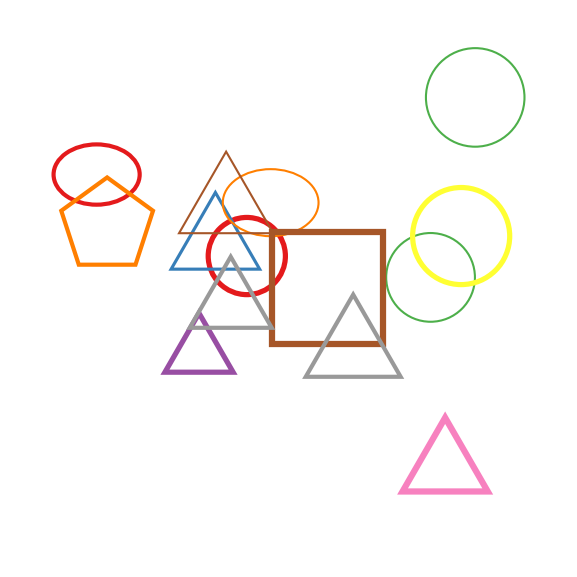[{"shape": "oval", "thickness": 2, "radius": 0.37, "center": [0.167, 0.697]}, {"shape": "circle", "thickness": 2.5, "radius": 0.33, "center": [0.427, 0.556]}, {"shape": "triangle", "thickness": 1.5, "radius": 0.44, "center": [0.373, 0.577]}, {"shape": "circle", "thickness": 1, "radius": 0.38, "center": [0.746, 0.519]}, {"shape": "circle", "thickness": 1, "radius": 0.43, "center": [0.823, 0.83]}, {"shape": "triangle", "thickness": 2.5, "radius": 0.34, "center": [0.345, 0.389]}, {"shape": "oval", "thickness": 1, "radius": 0.41, "center": [0.469, 0.648]}, {"shape": "pentagon", "thickness": 2, "radius": 0.42, "center": [0.186, 0.608]}, {"shape": "circle", "thickness": 2.5, "radius": 0.42, "center": [0.799, 0.59]}, {"shape": "triangle", "thickness": 1, "radius": 0.47, "center": [0.392, 0.642]}, {"shape": "square", "thickness": 3, "radius": 0.48, "center": [0.567, 0.5]}, {"shape": "triangle", "thickness": 3, "radius": 0.43, "center": [0.771, 0.191]}, {"shape": "triangle", "thickness": 2, "radius": 0.47, "center": [0.612, 0.394]}, {"shape": "triangle", "thickness": 2, "radius": 0.41, "center": [0.4, 0.473]}]